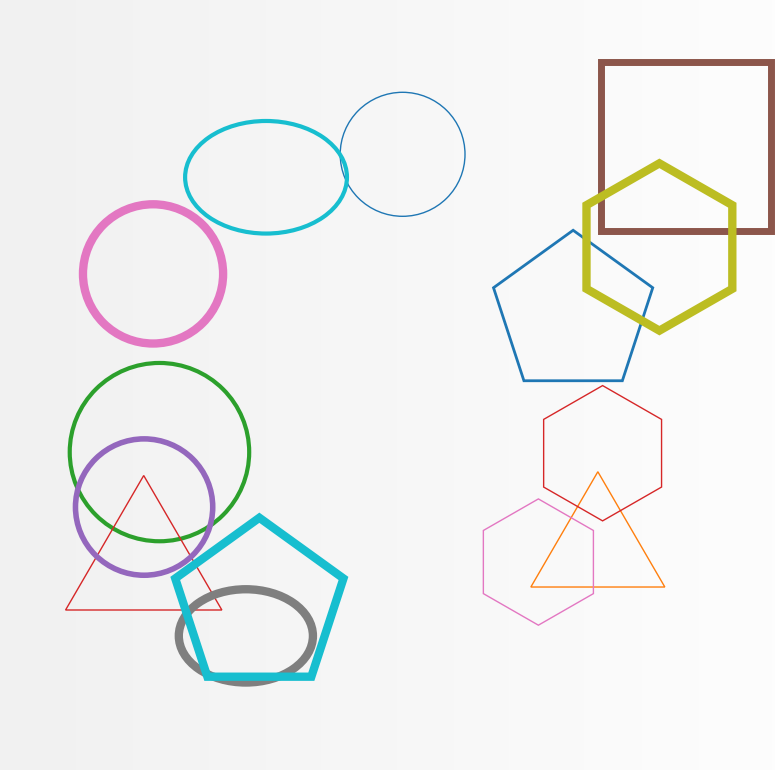[{"shape": "circle", "thickness": 0.5, "radius": 0.4, "center": [0.519, 0.8]}, {"shape": "pentagon", "thickness": 1, "radius": 0.54, "center": [0.74, 0.593]}, {"shape": "triangle", "thickness": 0.5, "radius": 0.5, "center": [0.771, 0.288]}, {"shape": "circle", "thickness": 1.5, "radius": 0.58, "center": [0.206, 0.413]}, {"shape": "triangle", "thickness": 0.5, "radius": 0.58, "center": [0.185, 0.266]}, {"shape": "hexagon", "thickness": 0.5, "radius": 0.44, "center": [0.778, 0.411]}, {"shape": "circle", "thickness": 2, "radius": 0.44, "center": [0.186, 0.341]}, {"shape": "square", "thickness": 2.5, "radius": 0.55, "center": [0.885, 0.81]}, {"shape": "circle", "thickness": 3, "radius": 0.45, "center": [0.197, 0.644]}, {"shape": "hexagon", "thickness": 0.5, "radius": 0.41, "center": [0.695, 0.27]}, {"shape": "oval", "thickness": 3, "radius": 0.43, "center": [0.317, 0.174]}, {"shape": "hexagon", "thickness": 3, "radius": 0.54, "center": [0.851, 0.679]}, {"shape": "oval", "thickness": 1.5, "radius": 0.52, "center": [0.343, 0.77]}, {"shape": "pentagon", "thickness": 3, "radius": 0.57, "center": [0.335, 0.213]}]